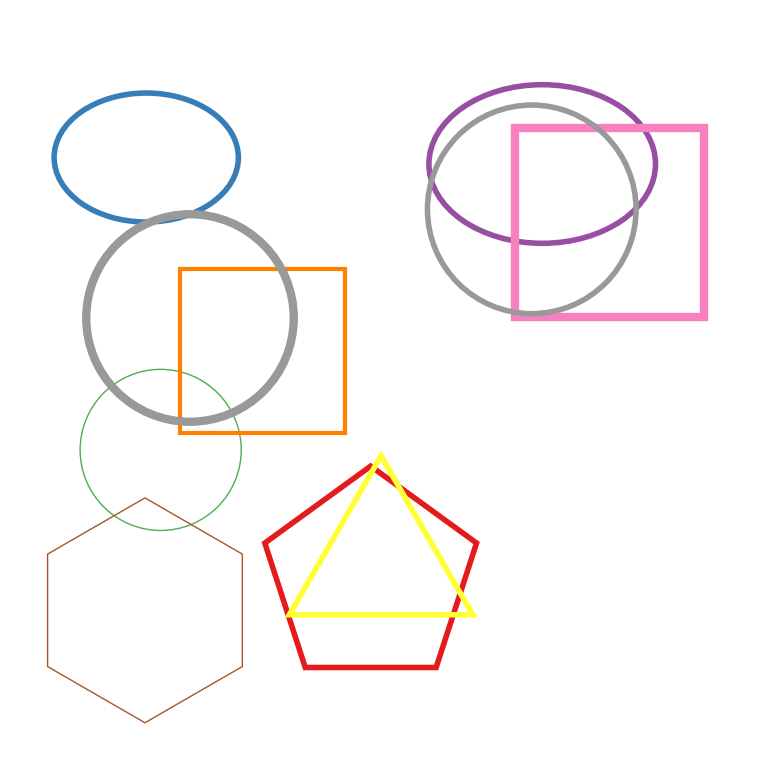[{"shape": "pentagon", "thickness": 2, "radius": 0.72, "center": [0.481, 0.25]}, {"shape": "oval", "thickness": 2, "radius": 0.6, "center": [0.19, 0.795]}, {"shape": "circle", "thickness": 0.5, "radius": 0.52, "center": [0.209, 0.416]}, {"shape": "oval", "thickness": 2, "radius": 0.74, "center": [0.704, 0.787]}, {"shape": "square", "thickness": 1.5, "radius": 0.53, "center": [0.341, 0.544]}, {"shape": "triangle", "thickness": 2, "radius": 0.69, "center": [0.495, 0.27]}, {"shape": "hexagon", "thickness": 0.5, "radius": 0.73, "center": [0.188, 0.207]}, {"shape": "square", "thickness": 3, "radius": 0.61, "center": [0.792, 0.711]}, {"shape": "circle", "thickness": 3, "radius": 0.67, "center": [0.247, 0.587]}, {"shape": "circle", "thickness": 2, "radius": 0.68, "center": [0.691, 0.728]}]